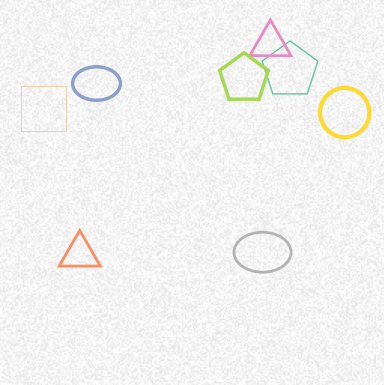[{"shape": "pentagon", "thickness": 1, "radius": 0.38, "center": [0.753, 0.818]}, {"shape": "triangle", "thickness": 2, "radius": 0.31, "center": [0.207, 0.34]}, {"shape": "oval", "thickness": 2.5, "radius": 0.31, "center": [0.251, 0.783]}, {"shape": "triangle", "thickness": 2, "radius": 0.31, "center": [0.702, 0.886]}, {"shape": "pentagon", "thickness": 2.5, "radius": 0.33, "center": [0.634, 0.796]}, {"shape": "circle", "thickness": 3, "radius": 0.32, "center": [0.895, 0.708]}, {"shape": "square", "thickness": 0.5, "radius": 0.29, "center": [0.112, 0.718]}, {"shape": "oval", "thickness": 2, "radius": 0.37, "center": [0.682, 0.345]}]